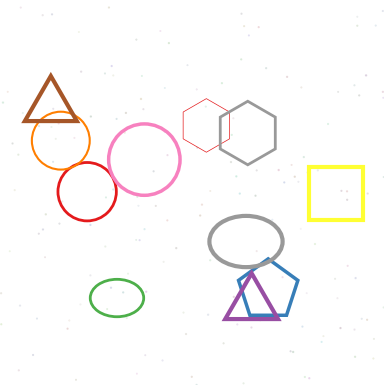[{"shape": "hexagon", "thickness": 0.5, "radius": 0.35, "center": [0.536, 0.674]}, {"shape": "circle", "thickness": 2, "radius": 0.38, "center": [0.226, 0.502]}, {"shape": "pentagon", "thickness": 2.5, "radius": 0.4, "center": [0.697, 0.247]}, {"shape": "oval", "thickness": 2, "radius": 0.35, "center": [0.304, 0.226]}, {"shape": "triangle", "thickness": 3, "radius": 0.4, "center": [0.654, 0.211]}, {"shape": "circle", "thickness": 1.5, "radius": 0.38, "center": [0.158, 0.635]}, {"shape": "square", "thickness": 3, "radius": 0.35, "center": [0.873, 0.497]}, {"shape": "triangle", "thickness": 3, "radius": 0.39, "center": [0.132, 0.725]}, {"shape": "circle", "thickness": 2.5, "radius": 0.46, "center": [0.375, 0.585]}, {"shape": "hexagon", "thickness": 2, "radius": 0.41, "center": [0.644, 0.654]}, {"shape": "oval", "thickness": 3, "radius": 0.48, "center": [0.639, 0.373]}]